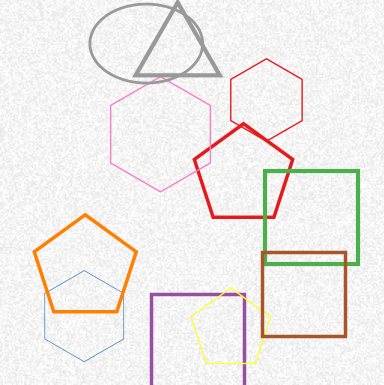[{"shape": "hexagon", "thickness": 1, "radius": 0.54, "center": [0.692, 0.74]}, {"shape": "pentagon", "thickness": 2.5, "radius": 0.67, "center": [0.633, 0.544]}, {"shape": "hexagon", "thickness": 0.5, "radius": 0.59, "center": [0.219, 0.179]}, {"shape": "square", "thickness": 3, "radius": 0.61, "center": [0.809, 0.436]}, {"shape": "square", "thickness": 2.5, "radius": 0.6, "center": [0.513, 0.116]}, {"shape": "pentagon", "thickness": 2.5, "radius": 0.7, "center": [0.221, 0.303]}, {"shape": "pentagon", "thickness": 1, "radius": 0.54, "center": [0.599, 0.144]}, {"shape": "square", "thickness": 2.5, "radius": 0.54, "center": [0.789, 0.237]}, {"shape": "hexagon", "thickness": 1, "radius": 0.75, "center": [0.417, 0.651]}, {"shape": "oval", "thickness": 2, "radius": 0.73, "center": [0.38, 0.887]}, {"shape": "triangle", "thickness": 3, "radius": 0.63, "center": [0.462, 0.867]}]